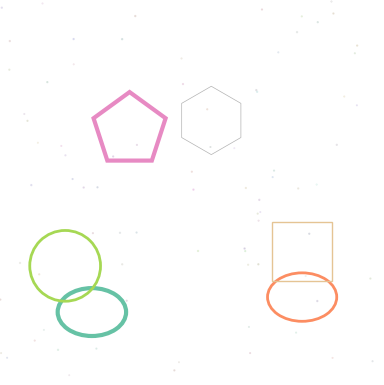[{"shape": "oval", "thickness": 3, "radius": 0.44, "center": [0.239, 0.189]}, {"shape": "oval", "thickness": 2, "radius": 0.45, "center": [0.785, 0.228]}, {"shape": "pentagon", "thickness": 3, "radius": 0.49, "center": [0.337, 0.662]}, {"shape": "circle", "thickness": 2, "radius": 0.46, "center": [0.169, 0.309]}, {"shape": "square", "thickness": 1, "radius": 0.39, "center": [0.784, 0.348]}, {"shape": "hexagon", "thickness": 0.5, "radius": 0.44, "center": [0.549, 0.687]}]